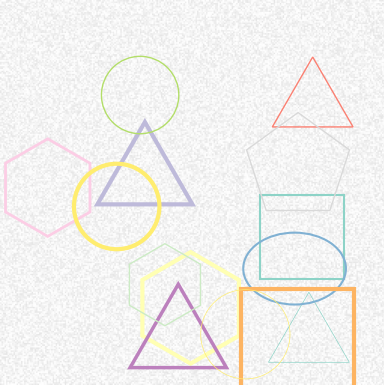[{"shape": "triangle", "thickness": 0.5, "radius": 0.61, "center": [0.802, 0.12]}, {"shape": "square", "thickness": 1.5, "radius": 0.55, "center": [0.784, 0.384]}, {"shape": "hexagon", "thickness": 3, "radius": 0.72, "center": [0.495, 0.2]}, {"shape": "triangle", "thickness": 3, "radius": 0.71, "center": [0.376, 0.54]}, {"shape": "triangle", "thickness": 1, "radius": 0.61, "center": [0.812, 0.731]}, {"shape": "oval", "thickness": 1.5, "radius": 0.67, "center": [0.765, 0.302]}, {"shape": "square", "thickness": 3, "radius": 0.73, "center": [0.773, 0.104]}, {"shape": "circle", "thickness": 1, "radius": 0.5, "center": [0.364, 0.753]}, {"shape": "hexagon", "thickness": 2, "radius": 0.63, "center": [0.124, 0.513]}, {"shape": "pentagon", "thickness": 1, "radius": 0.7, "center": [0.774, 0.567]}, {"shape": "triangle", "thickness": 2.5, "radius": 0.72, "center": [0.463, 0.117]}, {"shape": "hexagon", "thickness": 1, "radius": 0.53, "center": [0.428, 0.26]}, {"shape": "circle", "thickness": 3, "radius": 0.55, "center": [0.303, 0.464]}, {"shape": "circle", "thickness": 0.5, "radius": 0.58, "center": [0.637, 0.132]}]